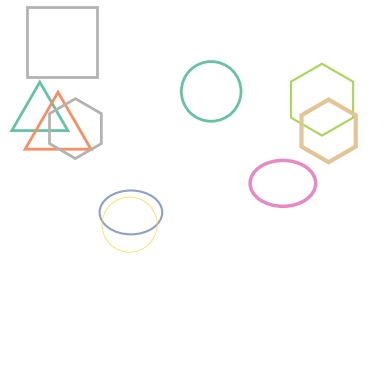[{"shape": "triangle", "thickness": 2, "radius": 0.42, "center": [0.103, 0.703]}, {"shape": "circle", "thickness": 2, "radius": 0.39, "center": [0.549, 0.763]}, {"shape": "triangle", "thickness": 2, "radius": 0.49, "center": [0.151, 0.662]}, {"shape": "oval", "thickness": 1.5, "radius": 0.41, "center": [0.34, 0.448]}, {"shape": "oval", "thickness": 2.5, "radius": 0.43, "center": [0.735, 0.524]}, {"shape": "hexagon", "thickness": 1.5, "radius": 0.47, "center": [0.836, 0.741]}, {"shape": "circle", "thickness": 0.5, "radius": 0.36, "center": [0.337, 0.416]}, {"shape": "hexagon", "thickness": 3, "radius": 0.41, "center": [0.854, 0.66]}, {"shape": "square", "thickness": 2, "radius": 0.45, "center": [0.16, 0.891]}, {"shape": "hexagon", "thickness": 2, "radius": 0.39, "center": [0.196, 0.666]}]